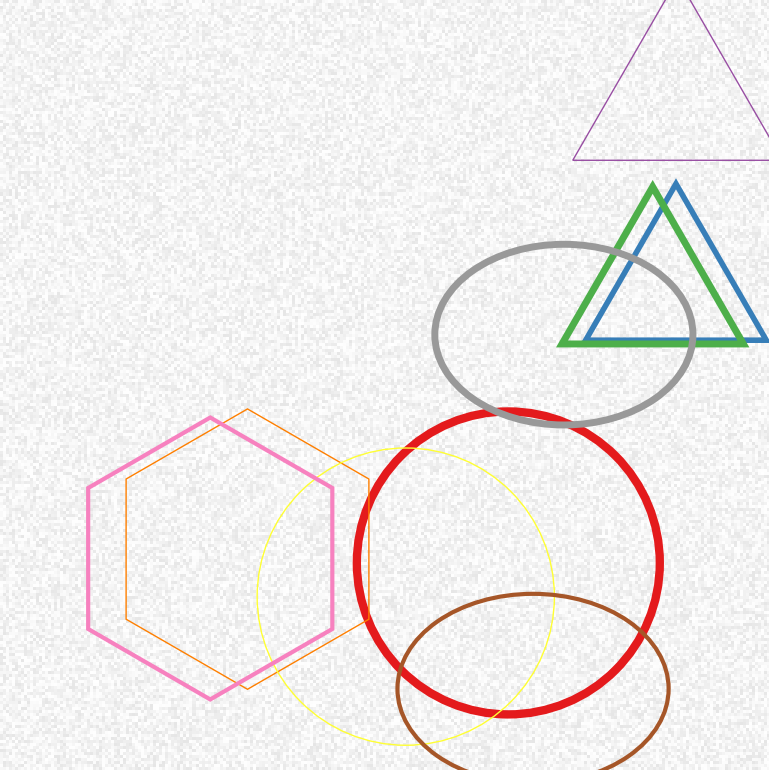[{"shape": "circle", "thickness": 3, "radius": 0.98, "center": [0.66, 0.269]}, {"shape": "triangle", "thickness": 2, "radius": 0.68, "center": [0.878, 0.626]}, {"shape": "triangle", "thickness": 2.5, "radius": 0.68, "center": [0.848, 0.621]}, {"shape": "triangle", "thickness": 0.5, "radius": 0.79, "center": [0.88, 0.871]}, {"shape": "hexagon", "thickness": 0.5, "radius": 0.91, "center": [0.321, 0.287]}, {"shape": "circle", "thickness": 0.5, "radius": 0.97, "center": [0.527, 0.225]}, {"shape": "oval", "thickness": 1.5, "radius": 0.88, "center": [0.692, 0.106]}, {"shape": "hexagon", "thickness": 1.5, "radius": 0.92, "center": [0.273, 0.275]}, {"shape": "oval", "thickness": 2.5, "radius": 0.84, "center": [0.732, 0.565]}]